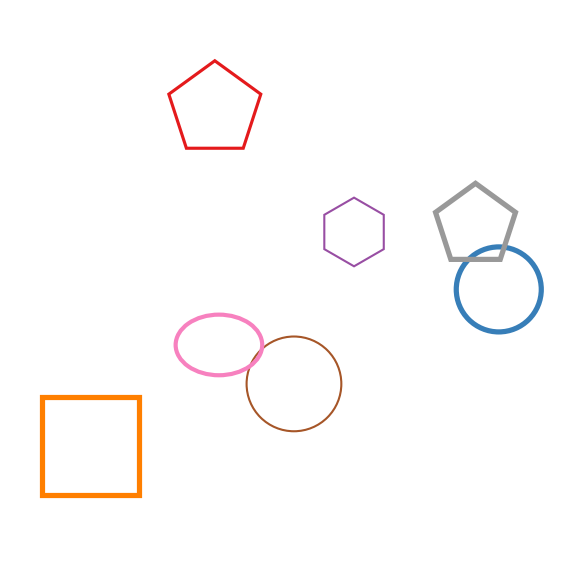[{"shape": "pentagon", "thickness": 1.5, "radius": 0.42, "center": [0.372, 0.81]}, {"shape": "circle", "thickness": 2.5, "radius": 0.37, "center": [0.864, 0.498]}, {"shape": "hexagon", "thickness": 1, "radius": 0.3, "center": [0.613, 0.597]}, {"shape": "square", "thickness": 2.5, "radius": 0.42, "center": [0.156, 0.227]}, {"shape": "circle", "thickness": 1, "radius": 0.41, "center": [0.509, 0.334]}, {"shape": "oval", "thickness": 2, "radius": 0.37, "center": [0.379, 0.402]}, {"shape": "pentagon", "thickness": 2.5, "radius": 0.36, "center": [0.823, 0.609]}]